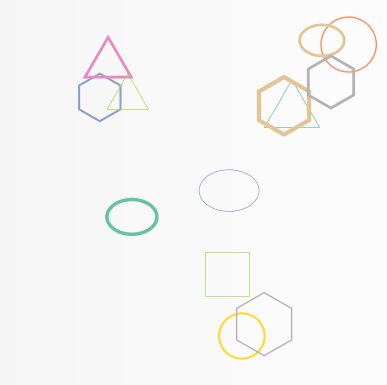[{"shape": "triangle", "thickness": 0.5, "radius": 0.41, "center": [0.754, 0.71]}, {"shape": "oval", "thickness": 2.5, "radius": 0.32, "center": [0.34, 0.437]}, {"shape": "circle", "thickness": 1, "radius": 0.36, "center": [0.9, 0.884]}, {"shape": "hexagon", "thickness": 1.5, "radius": 0.31, "center": [0.258, 0.747]}, {"shape": "oval", "thickness": 0.5, "radius": 0.39, "center": [0.591, 0.505]}, {"shape": "triangle", "thickness": 2, "radius": 0.34, "center": [0.279, 0.834]}, {"shape": "triangle", "thickness": 0.5, "radius": 0.31, "center": [0.33, 0.747]}, {"shape": "square", "thickness": 0.5, "radius": 0.29, "center": [0.586, 0.289]}, {"shape": "circle", "thickness": 1.5, "radius": 0.29, "center": [0.624, 0.127]}, {"shape": "hexagon", "thickness": 3, "radius": 0.37, "center": [0.733, 0.725]}, {"shape": "oval", "thickness": 2, "radius": 0.29, "center": [0.831, 0.895]}, {"shape": "hexagon", "thickness": 2, "radius": 0.34, "center": [0.854, 0.787]}, {"shape": "hexagon", "thickness": 1, "radius": 0.41, "center": [0.682, 0.158]}]